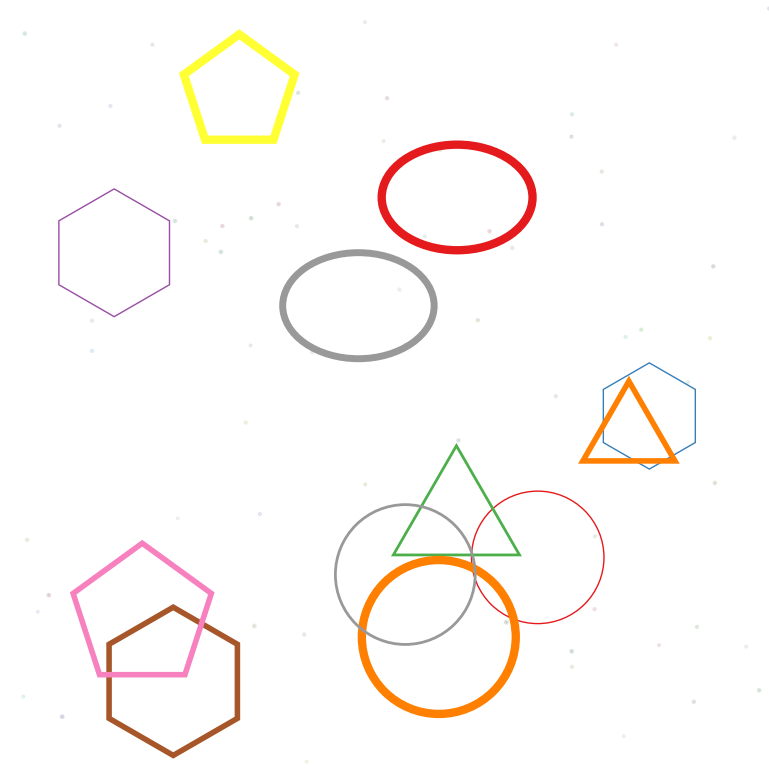[{"shape": "circle", "thickness": 0.5, "radius": 0.43, "center": [0.698, 0.276]}, {"shape": "oval", "thickness": 3, "radius": 0.49, "center": [0.594, 0.744]}, {"shape": "hexagon", "thickness": 0.5, "radius": 0.34, "center": [0.843, 0.46]}, {"shape": "triangle", "thickness": 1, "radius": 0.47, "center": [0.593, 0.327]}, {"shape": "hexagon", "thickness": 0.5, "radius": 0.41, "center": [0.148, 0.672]}, {"shape": "triangle", "thickness": 2, "radius": 0.34, "center": [0.817, 0.436]}, {"shape": "circle", "thickness": 3, "radius": 0.5, "center": [0.57, 0.173]}, {"shape": "pentagon", "thickness": 3, "radius": 0.38, "center": [0.311, 0.88]}, {"shape": "hexagon", "thickness": 2, "radius": 0.48, "center": [0.225, 0.115]}, {"shape": "pentagon", "thickness": 2, "radius": 0.47, "center": [0.185, 0.2]}, {"shape": "circle", "thickness": 1, "radius": 0.45, "center": [0.526, 0.254]}, {"shape": "oval", "thickness": 2.5, "radius": 0.49, "center": [0.465, 0.603]}]